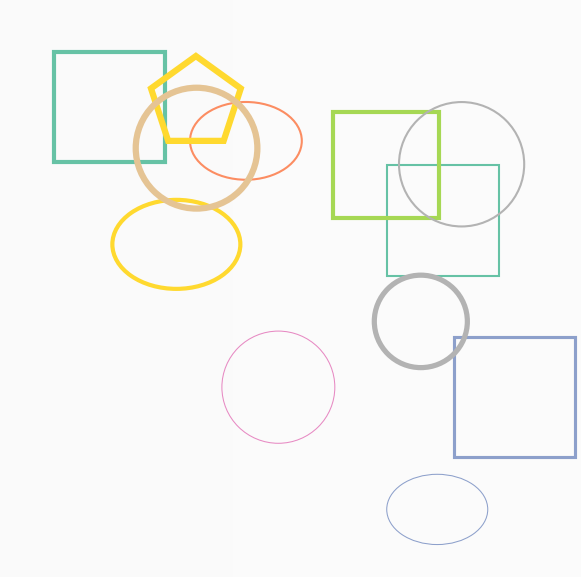[{"shape": "square", "thickness": 1, "radius": 0.48, "center": [0.762, 0.618]}, {"shape": "square", "thickness": 2, "radius": 0.48, "center": [0.188, 0.814]}, {"shape": "oval", "thickness": 1, "radius": 0.48, "center": [0.423, 0.755]}, {"shape": "square", "thickness": 1.5, "radius": 0.52, "center": [0.885, 0.311]}, {"shape": "oval", "thickness": 0.5, "radius": 0.43, "center": [0.752, 0.117]}, {"shape": "circle", "thickness": 0.5, "radius": 0.49, "center": [0.479, 0.329]}, {"shape": "square", "thickness": 2, "radius": 0.46, "center": [0.664, 0.713]}, {"shape": "pentagon", "thickness": 3, "radius": 0.41, "center": [0.337, 0.821]}, {"shape": "oval", "thickness": 2, "radius": 0.55, "center": [0.303, 0.576]}, {"shape": "circle", "thickness": 3, "radius": 0.52, "center": [0.338, 0.743]}, {"shape": "circle", "thickness": 1, "radius": 0.54, "center": [0.794, 0.715]}, {"shape": "circle", "thickness": 2.5, "radius": 0.4, "center": [0.724, 0.443]}]